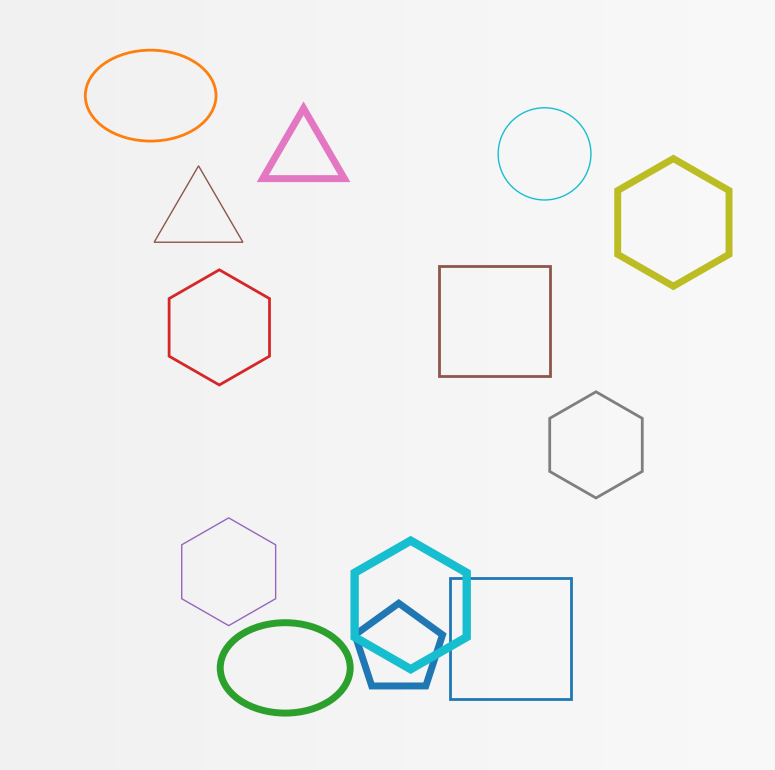[{"shape": "pentagon", "thickness": 2.5, "radius": 0.3, "center": [0.515, 0.157]}, {"shape": "square", "thickness": 1, "radius": 0.39, "center": [0.659, 0.171]}, {"shape": "oval", "thickness": 1, "radius": 0.42, "center": [0.194, 0.876]}, {"shape": "oval", "thickness": 2.5, "radius": 0.42, "center": [0.368, 0.133]}, {"shape": "hexagon", "thickness": 1, "radius": 0.37, "center": [0.283, 0.575]}, {"shape": "hexagon", "thickness": 0.5, "radius": 0.35, "center": [0.295, 0.257]}, {"shape": "square", "thickness": 1, "radius": 0.36, "center": [0.638, 0.583]}, {"shape": "triangle", "thickness": 0.5, "radius": 0.33, "center": [0.256, 0.718]}, {"shape": "triangle", "thickness": 2.5, "radius": 0.3, "center": [0.392, 0.798]}, {"shape": "hexagon", "thickness": 1, "radius": 0.34, "center": [0.769, 0.422]}, {"shape": "hexagon", "thickness": 2.5, "radius": 0.41, "center": [0.869, 0.711]}, {"shape": "circle", "thickness": 0.5, "radius": 0.3, "center": [0.703, 0.8]}, {"shape": "hexagon", "thickness": 3, "radius": 0.42, "center": [0.53, 0.214]}]